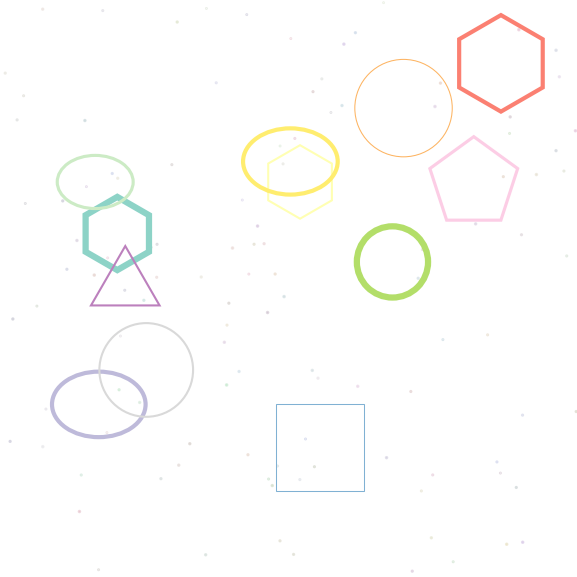[{"shape": "hexagon", "thickness": 3, "radius": 0.32, "center": [0.203, 0.595]}, {"shape": "hexagon", "thickness": 1, "radius": 0.32, "center": [0.52, 0.684]}, {"shape": "oval", "thickness": 2, "radius": 0.41, "center": [0.171, 0.299]}, {"shape": "hexagon", "thickness": 2, "radius": 0.42, "center": [0.867, 0.889]}, {"shape": "square", "thickness": 0.5, "radius": 0.38, "center": [0.554, 0.224]}, {"shape": "circle", "thickness": 0.5, "radius": 0.42, "center": [0.699, 0.812]}, {"shape": "circle", "thickness": 3, "radius": 0.31, "center": [0.68, 0.546]}, {"shape": "pentagon", "thickness": 1.5, "radius": 0.4, "center": [0.82, 0.683]}, {"shape": "circle", "thickness": 1, "radius": 0.41, "center": [0.253, 0.359]}, {"shape": "triangle", "thickness": 1, "radius": 0.34, "center": [0.217, 0.505]}, {"shape": "oval", "thickness": 1.5, "radius": 0.33, "center": [0.165, 0.684]}, {"shape": "oval", "thickness": 2, "radius": 0.41, "center": [0.503, 0.72]}]